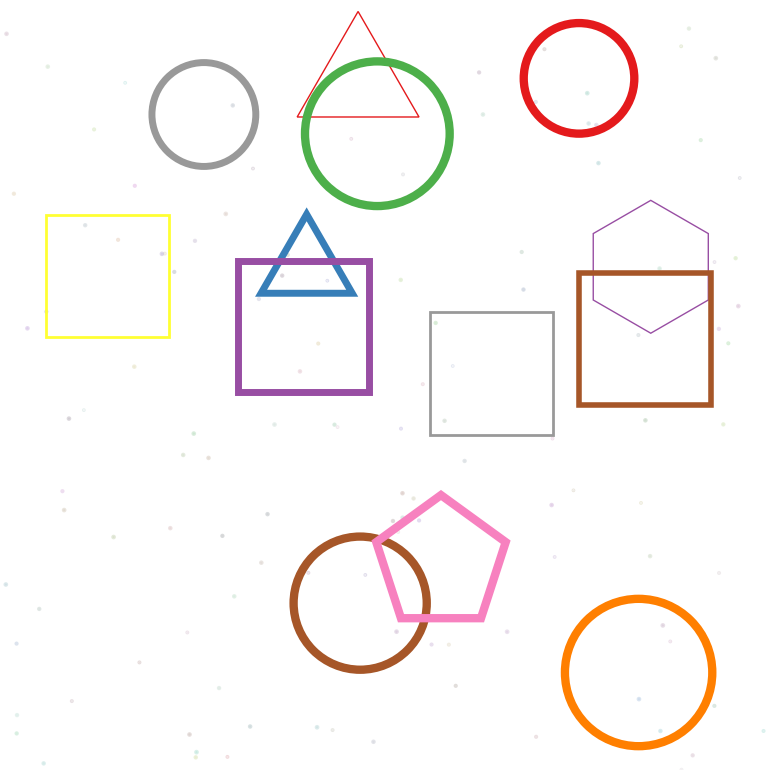[{"shape": "circle", "thickness": 3, "radius": 0.36, "center": [0.752, 0.898]}, {"shape": "triangle", "thickness": 0.5, "radius": 0.46, "center": [0.465, 0.894]}, {"shape": "triangle", "thickness": 2.5, "radius": 0.34, "center": [0.398, 0.653]}, {"shape": "circle", "thickness": 3, "radius": 0.47, "center": [0.49, 0.826]}, {"shape": "hexagon", "thickness": 0.5, "radius": 0.43, "center": [0.845, 0.654]}, {"shape": "square", "thickness": 2.5, "radius": 0.43, "center": [0.395, 0.576]}, {"shape": "circle", "thickness": 3, "radius": 0.48, "center": [0.829, 0.127]}, {"shape": "square", "thickness": 1, "radius": 0.4, "center": [0.14, 0.642]}, {"shape": "square", "thickness": 2, "radius": 0.43, "center": [0.837, 0.56]}, {"shape": "circle", "thickness": 3, "radius": 0.43, "center": [0.468, 0.217]}, {"shape": "pentagon", "thickness": 3, "radius": 0.44, "center": [0.573, 0.269]}, {"shape": "square", "thickness": 1, "radius": 0.4, "center": [0.638, 0.515]}, {"shape": "circle", "thickness": 2.5, "radius": 0.34, "center": [0.265, 0.851]}]